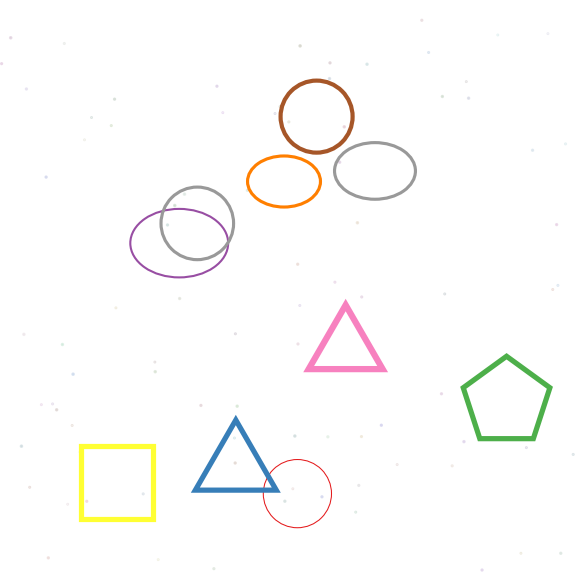[{"shape": "circle", "thickness": 0.5, "radius": 0.3, "center": [0.515, 0.144]}, {"shape": "triangle", "thickness": 2.5, "radius": 0.4, "center": [0.408, 0.191]}, {"shape": "pentagon", "thickness": 2.5, "radius": 0.39, "center": [0.877, 0.303]}, {"shape": "oval", "thickness": 1, "radius": 0.42, "center": [0.31, 0.578]}, {"shape": "oval", "thickness": 1.5, "radius": 0.32, "center": [0.492, 0.685]}, {"shape": "square", "thickness": 2.5, "radius": 0.31, "center": [0.202, 0.164]}, {"shape": "circle", "thickness": 2, "radius": 0.31, "center": [0.548, 0.797]}, {"shape": "triangle", "thickness": 3, "radius": 0.37, "center": [0.599, 0.397]}, {"shape": "circle", "thickness": 1.5, "radius": 0.31, "center": [0.342, 0.612]}, {"shape": "oval", "thickness": 1.5, "radius": 0.35, "center": [0.649, 0.703]}]